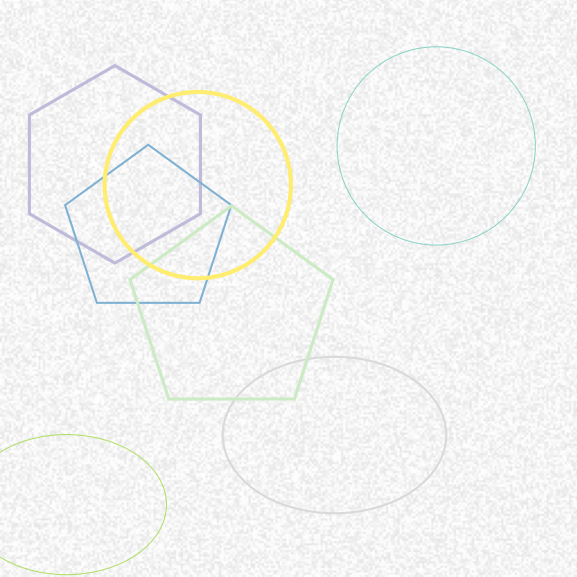[{"shape": "circle", "thickness": 0.5, "radius": 0.86, "center": [0.755, 0.746]}, {"shape": "hexagon", "thickness": 1.5, "radius": 0.86, "center": [0.199, 0.715]}, {"shape": "pentagon", "thickness": 1, "radius": 0.76, "center": [0.257, 0.597]}, {"shape": "oval", "thickness": 0.5, "radius": 0.87, "center": [0.115, 0.125]}, {"shape": "oval", "thickness": 1, "radius": 0.97, "center": [0.579, 0.246]}, {"shape": "pentagon", "thickness": 1.5, "radius": 0.92, "center": [0.401, 0.458]}, {"shape": "circle", "thickness": 2, "radius": 0.81, "center": [0.342, 0.679]}]